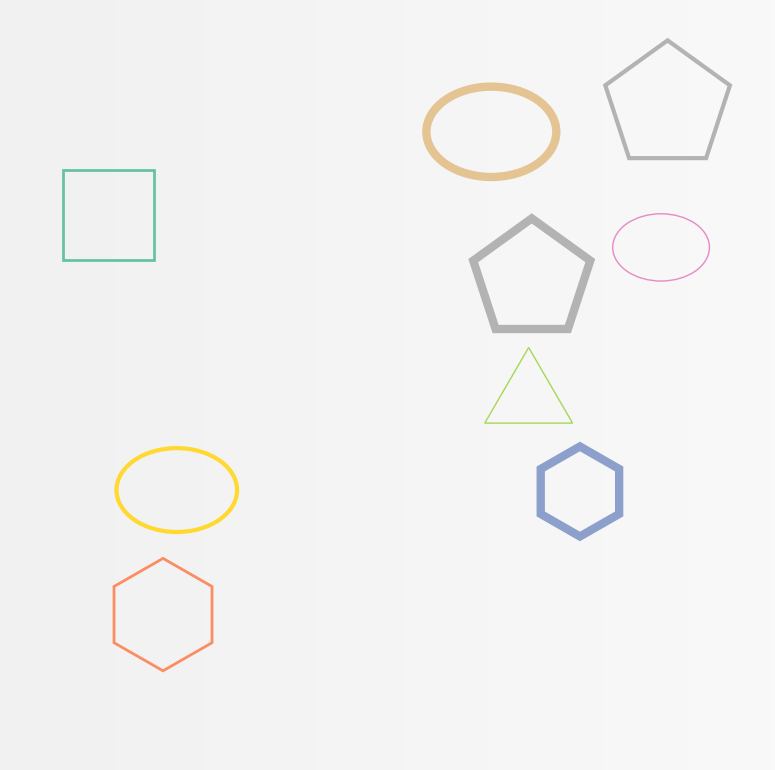[{"shape": "square", "thickness": 1, "radius": 0.29, "center": [0.14, 0.721]}, {"shape": "hexagon", "thickness": 1, "radius": 0.37, "center": [0.21, 0.202]}, {"shape": "hexagon", "thickness": 3, "radius": 0.29, "center": [0.748, 0.362]}, {"shape": "oval", "thickness": 0.5, "radius": 0.31, "center": [0.853, 0.679]}, {"shape": "triangle", "thickness": 0.5, "radius": 0.33, "center": [0.682, 0.483]}, {"shape": "oval", "thickness": 1.5, "radius": 0.39, "center": [0.228, 0.364]}, {"shape": "oval", "thickness": 3, "radius": 0.42, "center": [0.634, 0.829]}, {"shape": "pentagon", "thickness": 1.5, "radius": 0.42, "center": [0.861, 0.863]}, {"shape": "pentagon", "thickness": 3, "radius": 0.4, "center": [0.686, 0.637]}]